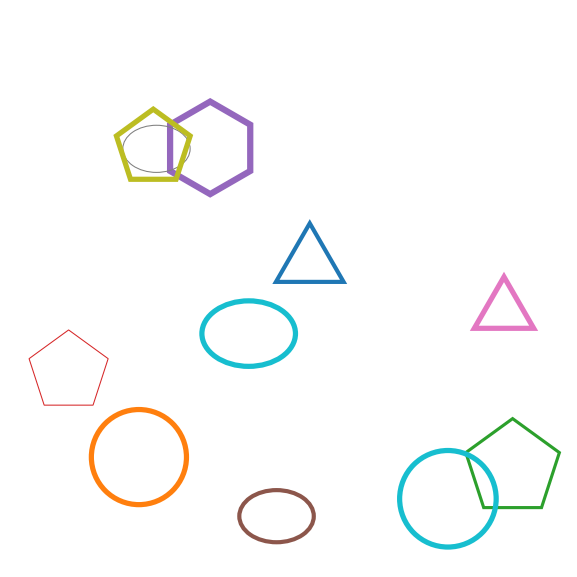[{"shape": "triangle", "thickness": 2, "radius": 0.34, "center": [0.536, 0.545]}, {"shape": "circle", "thickness": 2.5, "radius": 0.41, "center": [0.241, 0.208]}, {"shape": "pentagon", "thickness": 1.5, "radius": 0.43, "center": [0.888, 0.189]}, {"shape": "pentagon", "thickness": 0.5, "radius": 0.36, "center": [0.119, 0.356]}, {"shape": "hexagon", "thickness": 3, "radius": 0.4, "center": [0.364, 0.743]}, {"shape": "oval", "thickness": 2, "radius": 0.32, "center": [0.479, 0.105]}, {"shape": "triangle", "thickness": 2.5, "radius": 0.3, "center": [0.873, 0.46]}, {"shape": "oval", "thickness": 0.5, "radius": 0.29, "center": [0.271, 0.741]}, {"shape": "pentagon", "thickness": 2.5, "radius": 0.34, "center": [0.265, 0.743]}, {"shape": "circle", "thickness": 2.5, "radius": 0.42, "center": [0.776, 0.135]}, {"shape": "oval", "thickness": 2.5, "radius": 0.41, "center": [0.431, 0.421]}]